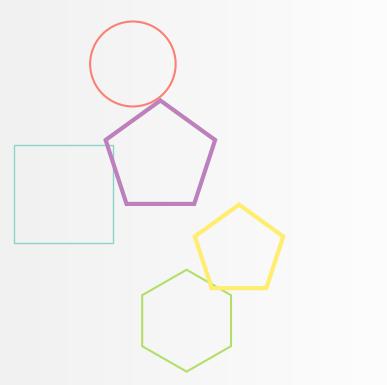[{"shape": "square", "thickness": 1, "radius": 0.63, "center": [0.164, 0.497]}, {"shape": "circle", "thickness": 1.5, "radius": 0.55, "center": [0.343, 0.834]}, {"shape": "hexagon", "thickness": 1.5, "radius": 0.66, "center": [0.482, 0.167]}, {"shape": "pentagon", "thickness": 3, "radius": 0.74, "center": [0.414, 0.59]}, {"shape": "pentagon", "thickness": 3, "radius": 0.6, "center": [0.617, 0.349]}]